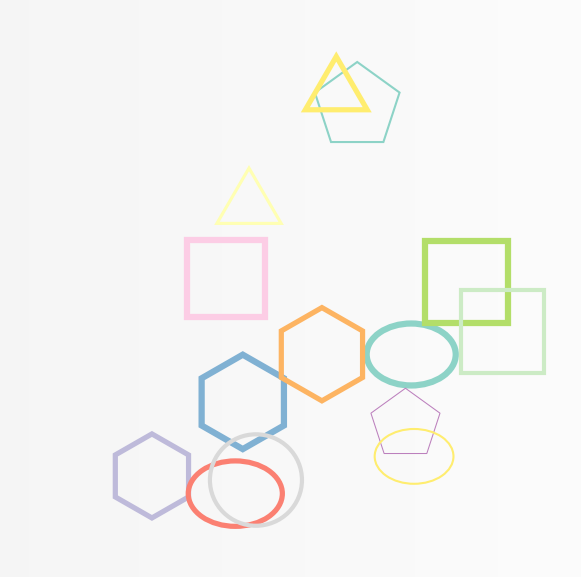[{"shape": "pentagon", "thickness": 1, "radius": 0.38, "center": [0.615, 0.815]}, {"shape": "oval", "thickness": 3, "radius": 0.38, "center": [0.707, 0.385]}, {"shape": "triangle", "thickness": 1.5, "radius": 0.32, "center": [0.428, 0.644]}, {"shape": "hexagon", "thickness": 2.5, "radius": 0.36, "center": [0.261, 0.175]}, {"shape": "oval", "thickness": 2.5, "radius": 0.4, "center": [0.405, 0.144]}, {"shape": "hexagon", "thickness": 3, "radius": 0.41, "center": [0.418, 0.303]}, {"shape": "hexagon", "thickness": 2.5, "radius": 0.4, "center": [0.554, 0.386]}, {"shape": "square", "thickness": 3, "radius": 0.36, "center": [0.803, 0.511]}, {"shape": "square", "thickness": 3, "radius": 0.34, "center": [0.389, 0.517]}, {"shape": "circle", "thickness": 2, "radius": 0.4, "center": [0.44, 0.168]}, {"shape": "pentagon", "thickness": 0.5, "radius": 0.31, "center": [0.698, 0.264]}, {"shape": "square", "thickness": 2, "radius": 0.36, "center": [0.865, 0.425]}, {"shape": "triangle", "thickness": 2.5, "radius": 0.31, "center": [0.579, 0.84]}, {"shape": "oval", "thickness": 1, "radius": 0.34, "center": [0.712, 0.209]}]